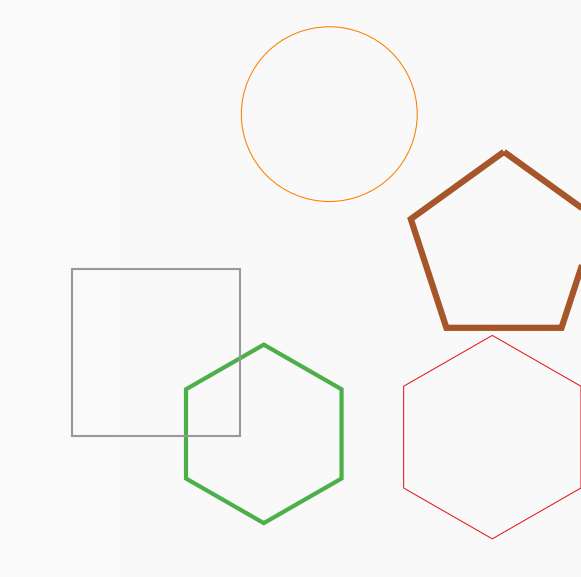[{"shape": "hexagon", "thickness": 0.5, "radius": 0.88, "center": [0.847, 0.242]}, {"shape": "hexagon", "thickness": 2, "radius": 0.77, "center": [0.454, 0.248]}, {"shape": "circle", "thickness": 0.5, "radius": 0.76, "center": [0.566, 0.802]}, {"shape": "pentagon", "thickness": 3, "radius": 0.84, "center": [0.867, 0.568]}, {"shape": "square", "thickness": 1, "radius": 0.72, "center": [0.269, 0.388]}]